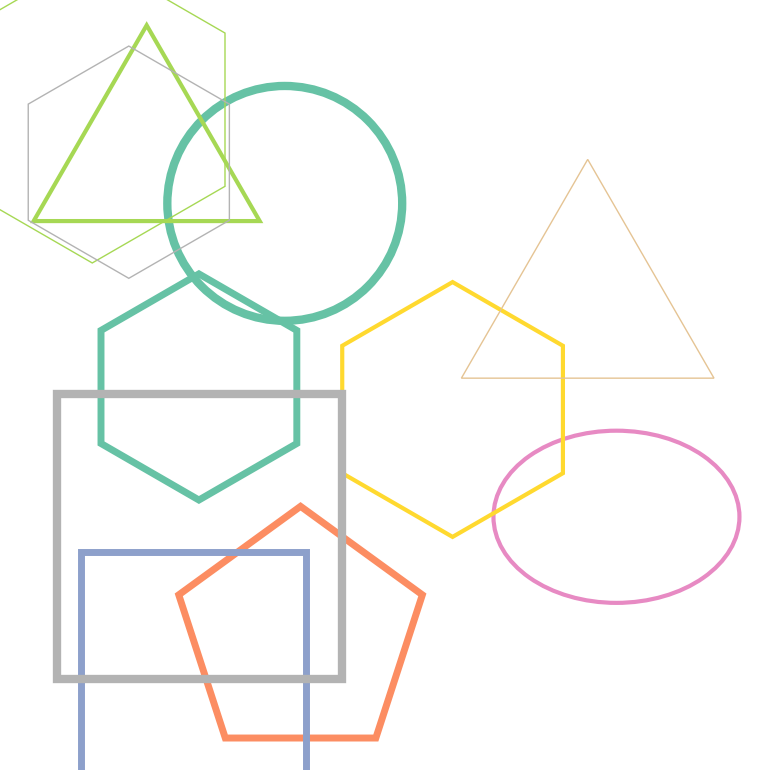[{"shape": "circle", "thickness": 3, "radius": 0.76, "center": [0.37, 0.736]}, {"shape": "hexagon", "thickness": 2.5, "radius": 0.73, "center": [0.258, 0.497]}, {"shape": "pentagon", "thickness": 2.5, "radius": 0.83, "center": [0.39, 0.176]}, {"shape": "square", "thickness": 2.5, "radius": 0.73, "center": [0.251, 0.136]}, {"shape": "oval", "thickness": 1.5, "radius": 0.8, "center": [0.801, 0.329]}, {"shape": "hexagon", "thickness": 0.5, "radius": 1.0, "center": [0.12, 0.858]}, {"shape": "triangle", "thickness": 1.5, "radius": 0.85, "center": [0.19, 0.798]}, {"shape": "hexagon", "thickness": 1.5, "radius": 0.83, "center": [0.588, 0.468]}, {"shape": "triangle", "thickness": 0.5, "radius": 0.95, "center": [0.763, 0.604]}, {"shape": "hexagon", "thickness": 0.5, "radius": 0.75, "center": [0.167, 0.789]}, {"shape": "square", "thickness": 3, "radius": 0.93, "center": [0.259, 0.303]}]